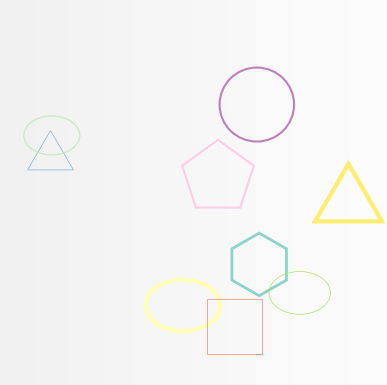[{"shape": "hexagon", "thickness": 2, "radius": 0.41, "center": [0.669, 0.313]}, {"shape": "oval", "thickness": 3, "radius": 0.48, "center": [0.472, 0.207]}, {"shape": "square", "thickness": 0.5, "radius": 0.36, "center": [0.605, 0.152]}, {"shape": "triangle", "thickness": 0.5, "radius": 0.34, "center": [0.13, 0.593]}, {"shape": "oval", "thickness": 0.5, "radius": 0.4, "center": [0.774, 0.239]}, {"shape": "pentagon", "thickness": 1.5, "radius": 0.49, "center": [0.563, 0.539]}, {"shape": "circle", "thickness": 1.5, "radius": 0.48, "center": [0.663, 0.728]}, {"shape": "oval", "thickness": 1, "radius": 0.36, "center": [0.134, 0.648]}, {"shape": "triangle", "thickness": 3, "radius": 0.5, "center": [0.899, 0.475]}]